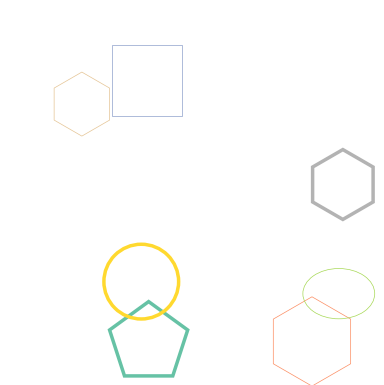[{"shape": "pentagon", "thickness": 2.5, "radius": 0.53, "center": [0.386, 0.11]}, {"shape": "hexagon", "thickness": 0.5, "radius": 0.58, "center": [0.81, 0.113]}, {"shape": "square", "thickness": 0.5, "radius": 0.46, "center": [0.382, 0.791]}, {"shape": "oval", "thickness": 0.5, "radius": 0.47, "center": [0.88, 0.237]}, {"shape": "circle", "thickness": 2.5, "radius": 0.49, "center": [0.367, 0.269]}, {"shape": "hexagon", "thickness": 0.5, "radius": 0.42, "center": [0.213, 0.73]}, {"shape": "hexagon", "thickness": 2.5, "radius": 0.45, "center": [0.891, 0.521]}]